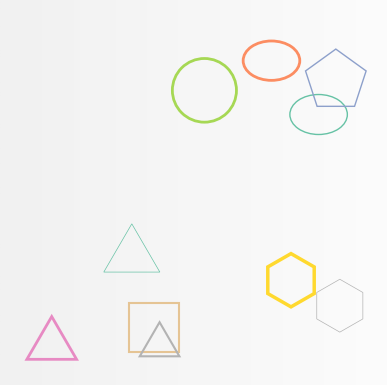[{"shape": "triangle", "thickness": 0.5, "radius": 0.42, "center": [0.34, 0.335]}, {"shape": "oval", "thickness": 1, "radius": 0.37, "center": [0.822, 0.703]}, {"shape": "oval", "thickness": 2, "radius": 0.37, "center": [0.701, 0.842]}, {"shape": "pentagon", "thickness": 1, "radius": 0.41, "center": [0.867, 0.79]}, {"shape": "triangle", "thickness": 2, "radius": 0.37, "center": [0.133, 0.104]}, {"shape": "circle", "thickness": 2, "radius": 0.41, "center": [0.527, 0.765]}, {"shape": "hexagon", "thickness": 2.5, "radius": 0.35, "center": [0.751, 0.272]}, {"shape": "square", "thickness": 1.5, "radius": 0.32, "center": [0.397, 0.148]}, {"shape": "triangle", "thickness": 1.5, "radius": 0.3, "center": [0.412, 0.104]}, {"shape": "hexagon", "thickness": 0.5, "radius": 0.34, "center": [0.877, 0.206]}]